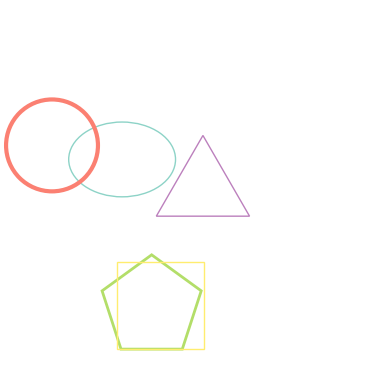[{"shape": "oval", "thickness": 1, "radius": 0.69, "center": [0.317, 0.586]}, {"shape": "circle", "thickness": 3, "radius": 0.6, "center": [0.135, 0.622]}, {"shape": "pentagon", "thickness": 2, "radius": 0.68, "center": [0.394, 0.203]}, {"shape": "triangle", "thickness": 1, "radius": 0.7, "center": [0.527, 0.508]}, {"shape": "square", "thickness": 1, "radius": 0.56, "center": [0.416, 0.206]}]